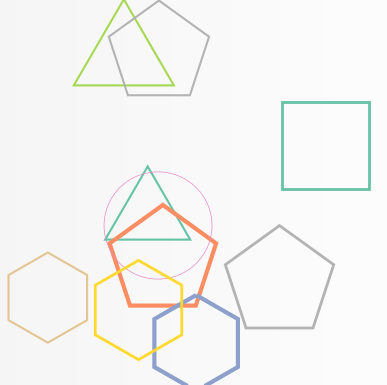[{"shape": "triangle", "thickness": 1.5, "radius": 0.63, "center": [0.381, 0.441]}, {"shape": "square", "thickness": 2, "radius": 0.56, "center": [0.839, 0.621]}, {"shape": "pentagon", "thickness": 3, "radius": 0.72, "center": [0.42, 0.323]}, {"shape": "hexagon", "thickness": 3, "radius": 0.62, "center": [0.506, 0.109]}, {"shape": "circle", "thickness": 0.5, "radius": 0.7, "center": [0.408, 0.414]}, {"shape": "triangle", "thickness": 1.5, "radius": 0.75, "center": [0.32, 0.853]}, {"shape": "hexagon", "thickness": 2, "radius": 0.64, "center": [0.357, 0.195]}, {"shape": "hexagon", "thickness": 1.5, "radius": 0.59, "center": [0.123, 0.227]}, {"shape": "pentagon", "thickness": 2, "radius": 0.74, "center": [0.721, 0.267]}, {"shape": "pentagon", "thickness": 1.5, "radius": 0.68, "center": [0.41, 0.863]}]